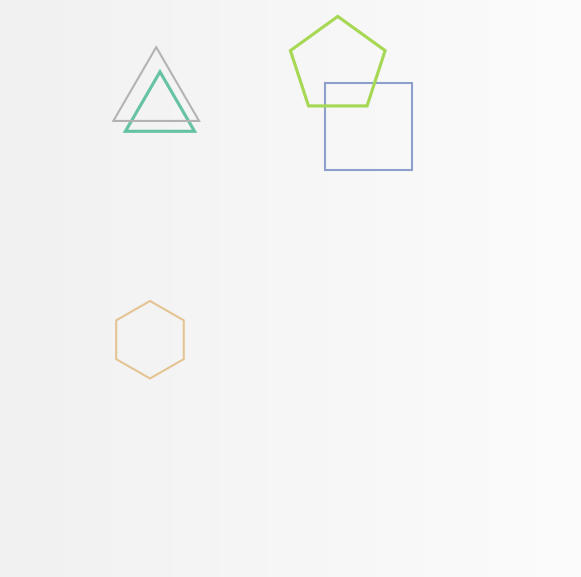[{"shape": "triangle", "thickness": 1.5, "radius": 0.34, "center": [0.275, 0.806]}, {"shape": "square", "thickness": 1, "radius": 0.38, "center": [0.634, 0.78]}, {"shape": "pentagon", "thickness": 1.5, "radius": 0.43, "center": [0.581, 0.885]}, {"shape": "hexagon", "thickness": 1, "radius": 0.34, "center": [0.258, 0.411]}, {"shape": "triangle", "thickness": 1, "radius": 0.43, "center": [0.269, 0.832]}]